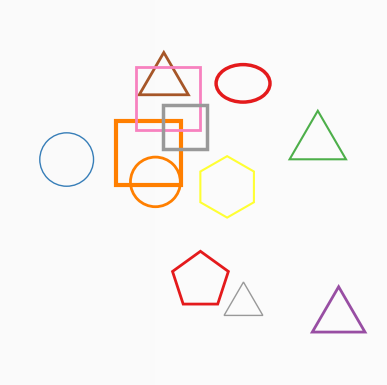[{"shape": "oval", "thickness": 2.5, "radius": 0.35, "center": [0.627, 0.784]}, {"shape": "pentagon", "thickness": 2, "radius": 0.38, "center": [0.517, 0.271]}, {"shape": "circle", "thickness": 1, "radius": 0.35, "center": [0.172, 0.586]}, {"shape": "triangle", "thickness": 1.5, "radius": 0.42, "center": [0.82, 0.628]}, {"shape": "triangle", "thickness": 2, "radius": 0.39, "center": [0.874, 0.177]}, {"shape": "square", "thickness": 3, "radius": 0.42, "center": [0.384, 0.602]}, {"shape": "circle", "thickness": 2, "radius": 0.32, "center": [0.401, 0.528]}, {"shape": "hexagon", "thickness": 1.5, "radius": 0.4, "center": [0.586, 0.515]}, {"shape": "triangle", "thickness": 2, "radius": 0.37, "center": [0.423, 0.79]}, {"shape": "square", "thickness": 2, "radius": 0.41, "center": [0.433, 0.743]}, {"shape": "square", "thickness": 2.5, "radius": 0.29, "center": [0.477, 0.67]}, {"shape": "triangle", "thickness": 1, "radius": 0.29, "center": [0.628, 0.21]}]